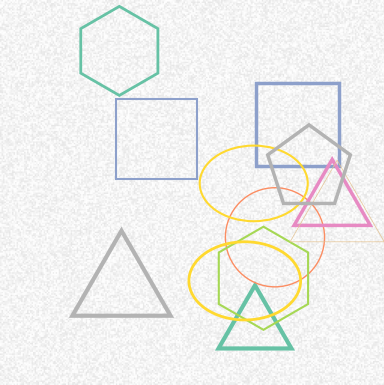[{"shape": "hexagon", "thickness": 2, "radius": 0.58, "center": [0.31, 0.868]}, {"shape": "triangle", "thickness": 3, "radius": 0.55, "center": [0.662, 0.15]}, {"shape": "circle", "thickness": 1, "radius": 0.64, "center": [0.714, 0.384]}, {"shape": "square", "thickness": 1.5, "radius": 0.52, "center": [0.407, 0.639]}, {"shape": "square", "thickness": 2.5, "radius": 0.54, "center": [0.773, 0.676]}, {"shape": "triangle", "thickness": 2.5, "radius": 0.57, "center": [0.863, 0.472]}, {"shape": "hexagon", "thickness": 1.5, "radius": 0.67, "center": [0.684, 0.277]}, {"shape": "oval", "thickness": 1.5, "radius": 0.7, "center": [0.659, 0.524]}, {"shape": "oval", "thickness": 2, "radius": 0.73, "center": [0.636, 0.27]}, {"shape": "triangle", "thickness": 0.5, "radius": 0.71, "center": [0.876, 0.443]}, {"shape": "pentagon", "thickness": 2.5, "radius": 0.56, "center": [0.803, 0.563]}, {"shape": "triangle", "thickness": 3, "radius": 0.74, "center": [0.315, 0.254]}]